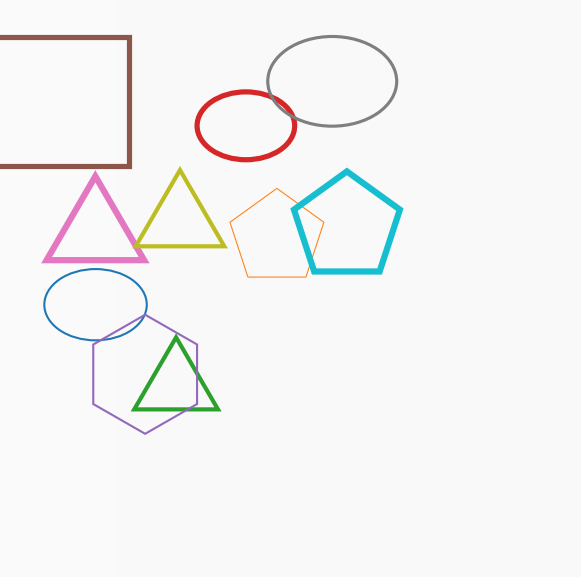[{"shape": "oval", "thickness": 1, "radius": 0.44, "center": [0.164, 0.472]}, {"shape": "pentagon", "thickness": 0.5, "radius": 0.42, "center": [0.476, 0.588]}, {"shape": "triangle", "thickness": 2, "radius": 0.42, "center": [0.303, 0.332]}, {"shape": "oval", "thickness": 2.5, "radius": 0.42, "center": [0.423, 0.781]}, {"shape": "hexagon", "thickness": 1, "radius": 0.52, "center": [0.25, 0.351]}, {"shape": "square", "thickness": 2.5, "radius": 0.56, "center": [0.109, 0.823]}, {"shape": "triangle", "thickness": 3, "radius": 0.48, "center": [0.164, 0.597]}, {"shape": "oval", "thickness": 1.5, "radius": 0.55, "center": [0.572, 0.858]}, {"shape": "triangle", "thickness": 2, "radius": 0.44, "center": [0.31, 0.617]}, {"shape": "pentagon", "thickness": 3, "radius": 0.48, "center": [0.597, 0.607]}]